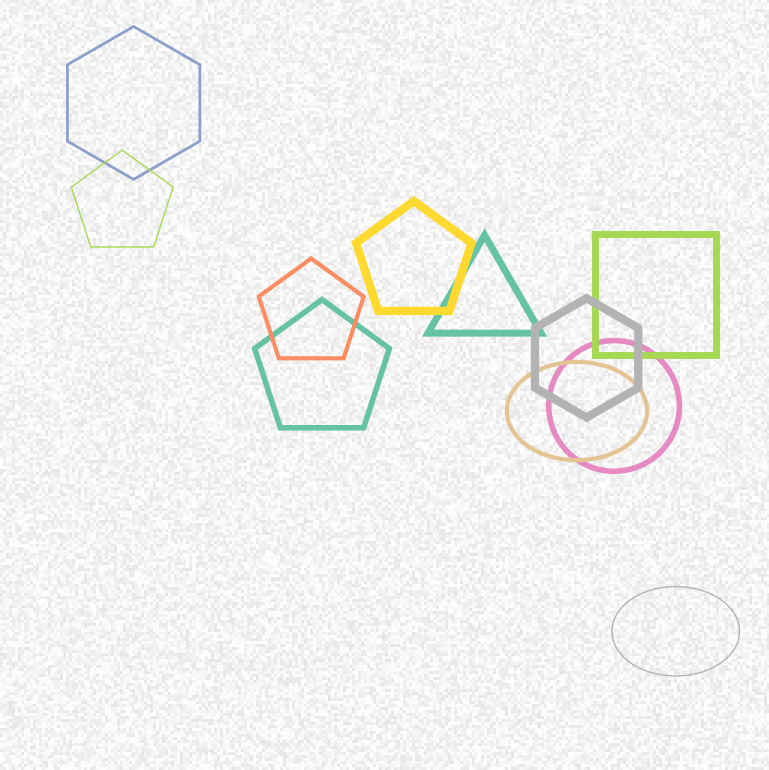[{"shape": "triangle", "thickness": 2.5, "radius": 0.42, "center": [0.629, 0.61]}, {"shape": "pentagon", "thickness": 2, "radius": 0.46, "center": [0.418, 0.519]}, {"shape": "pentagon", "thickness": 1.5, "radius": 0.36, "center": [0.404, 0.593]}, {"shape": "hexagon", "thickness": 1, "radius": 0.5, "center": [0.174, 0.866]}, {"shape": "circle", "thickness": 2, "radius": 0.42, "center": [0.798, 0.473]}, {"shape": "pentagon", "thickness": 0.5, "radius": 0.35, "center": [0.159, 0.736]}, {"shape": "square", "thickness": 2.5, "radius": 0.39, "center": [0.851, 0.618]}, {"shape": "pentagon", "thickness": 3, "radius": 0.39, "center": [0.537, 0.66]}, {"shape": "oval", "thickness": 1.5, "radius": 0.46, "center": [0.749, 0.466]}, {"shape": "oval", "thickness": 0.5, "radius": 0.41, "center": [0.878, 0.18]}, {"shape": "hexagon", "thickness": 3, "radius": 0.39, "center": [0.762, 0.535]}]